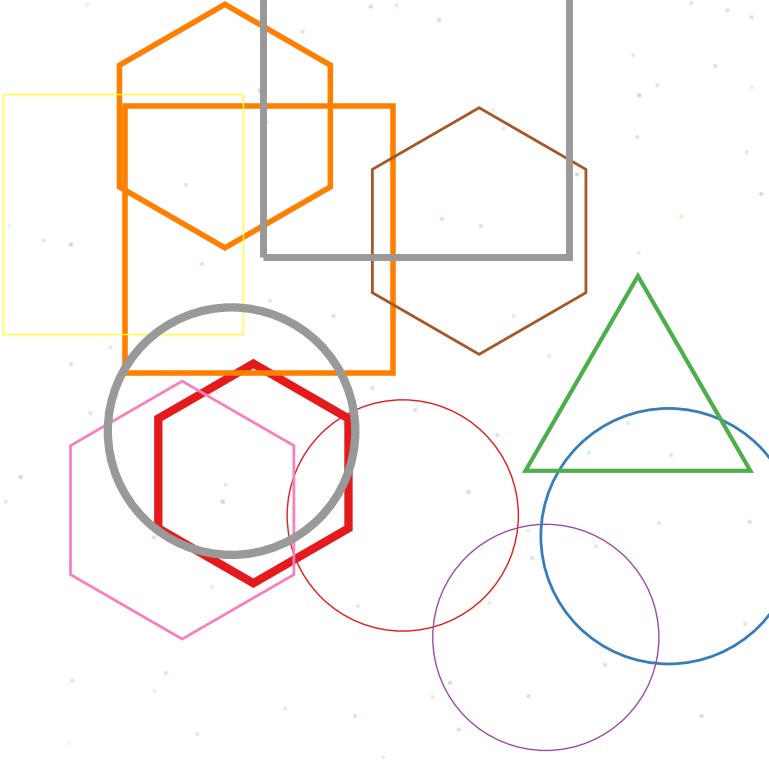[{"shape": "hexagon", "thickness": 3, "radius": 0.71, "center": [0.329, 0.385]}, {"shape": "circle", "thickness": 0.5, "radius": 0.75, "center": [0.523, 0.331]}, {"shape": "circle", "thickness": 1, "radius": 0.83, "center": [0.868, 0.304]}, {"shape": "triangle", "thickness": 1.5, "radius": 0.84, "center": [0.828, 0.473]}, {"shape": "circle", "thickness": 0.5, "radius": 0.73, "center": [0.709, 0.172]}, {"shape": "hexagon", "thickness": 2, "radius": 0.79, "center": [0.292, 0.836]}, {"shape": "square", "thickness": 2, "radius": 0.87, "center": [0.336, 0.689]}, {"shape": "square", "thickness": 0.5, "radius": 0.78, "center": [0.159, 0.722]}, {"shape": "hexagon", "thickness": 1, "radius": 0.8, "center": [0.622, 0.7]}, {"shape": "hexagon", "thickness": 1, "radius": 0.84, "center": [0.237, 0.338]}, {"shape": "circle", "thickness": 3, "radius": 0.8, "center": [0.301, 0.44]}, {"shape": "square", "thickness": 2.5, "radius": 0.99, "center": [0.54, 0.865]}]